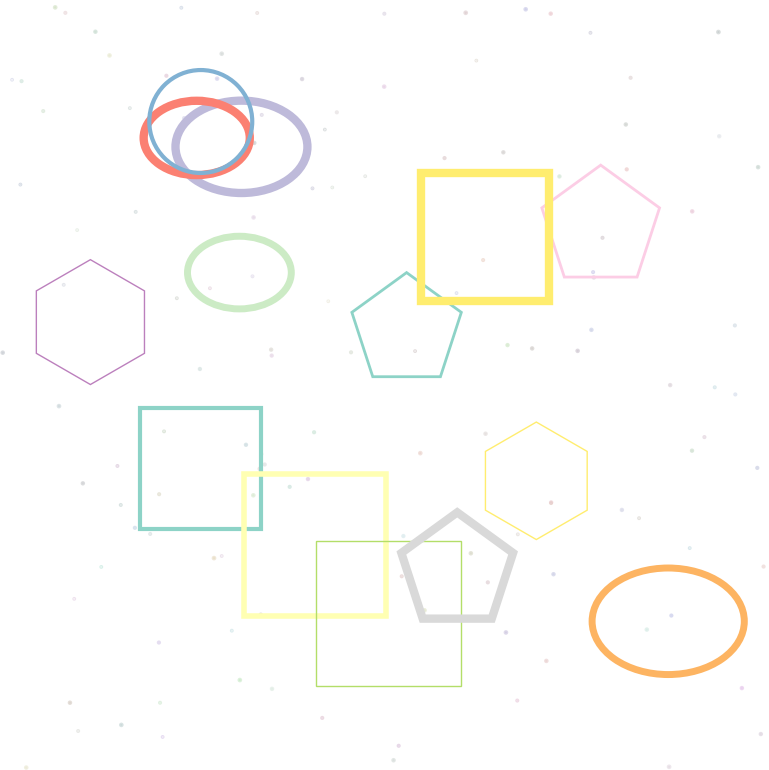[{"shape": "pentagon", "thickness": 1, "radius": 0.37, "center": [0.528, 0.571]}, {"shape": "square", "thickness": 1.5, "radius": 0.39, "center": [0.261, 0.391]}, {"shape": "square", "thickness": 2, "radius": 0.46, "center": [0.409, 0.293]}, {"shape": "oval", "thickness": 3, "radius": 0.43, "center": [0.314, 0.809]}, {"shape": "oval", "thickness": 3, "radius": 0.34, "center": [0.255, 0.821]}, {"shape": "circle", "thickness": 1.5, "radius": 0.33, "center": [0.261, 0.842]}, {"shape": "oval", "thickness": 2.5, "radius": 0.49, "center": [0.868, 0.193]}, {"shape": "square", "thickness": 0.5, "radius": 0.47, "center": [0.505, 0.203]}, {"shape": "pentagon", "thickness": 1, "radius": 0.4, "center": [0.78, 0.705]}, {"shape": "pentagon", "thickness": 3, "radius": 0.38, "center": [0.594, 0.258]}, {"shape": "hexagon", "thickness": 0.5, "radius": 0.41, "center": [0.117, 0.582]}, {"shape": "oval", "thickness": 2.5, "radius": 0.34, "center": [0.311, 0.646]}, {"shape": "square", "thickness": 3, "radius": 0.42, "center": [0.63, 0.692]}, {"shape": "hexagon", "thickness": 0.5, "radius": 0.38, "center": [0.697, 0.376]}]